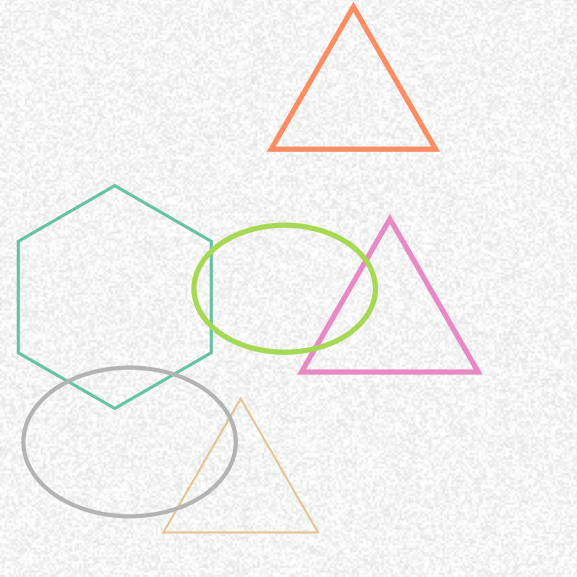[{"shape": "hexagon", "thickness": 1.5, "radius": 0.96, "center": [0.199, 0.485]}, {"shape": "triangle", "thickness": 2.5, "radius": 0.82, "center": [0.612, 0.823]}, {"shape": "triangle", "thickness": 2.5, "radius": 0.88, "center": [0.675, 0.443]}, {"shape": "oval", "thickness": 2.5, "radius": 0.79, "center": [0.493, 0.499]}, {"shape": "triangle", "thickness": 1, "radius": 0.77, "center": [0.417, 0.154]}, {"shape": "oval", "thickness": 2, "radius": 0.92, "center": [0.224, 0.234]}]